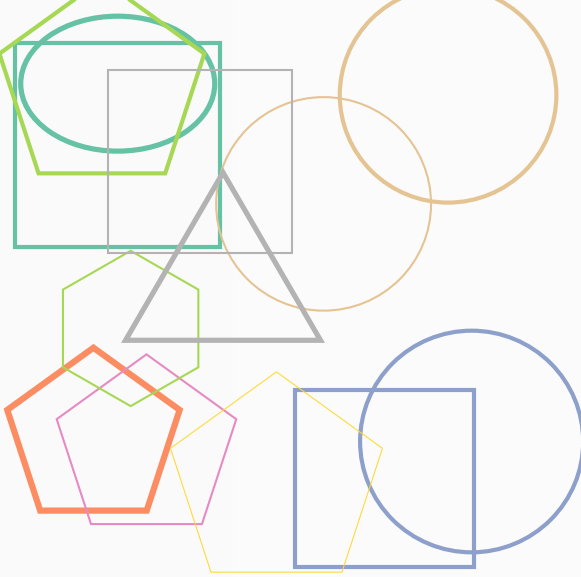[{"shape": "square", "thickness": 2, "radius": 0.88, "center": [0.202, 0.747]}, {"shape": "oval", "thickness": 2.5, "radius": 0.83, "center": [0.203, 0.854]}, {"shape": "pentagon", "thickness": 3, "radius": 0.78, "center": [0.161, 0.241]}, {"shape": "circle", "thickness": 2, "radius": 0.96, "center": [0.811, 0.235]}, {"shape": "square", "thickness": 2, "radius": 0.77, "center": [0.661, 0.171]}, {"shape": "pentagon", "thickness": 1, "radius": 0.81, "center": [0.252, 0.223]}, {"shape": "hexagon", "thickness": 1, "radius": 0.67, "center": [0.225, 0.43]}, {"shape": "pentagon", "thickness": 2, "radius": 0.93, "center": [0.175, 0.849]}, {"shape": "pentagon", "thickness": 0.5, "radius": 0.96, "center": [0.476, 0.164]}, {"shape": "circle", "thickness": 2, "radius": 0.93, "center": [0.771, 0.835]}, {"shape": "circle", "thickness": 1, "radius": 0.92, "center": [0.557, 0.646]}, {"shape": "square", "thickness": 1, "radius": 0.79, "center": [0.345, 0.719]}, {"shape": "triangle", "thickness": 2.5, "radius": 0.97, "center": [0.384, 0.507]}]